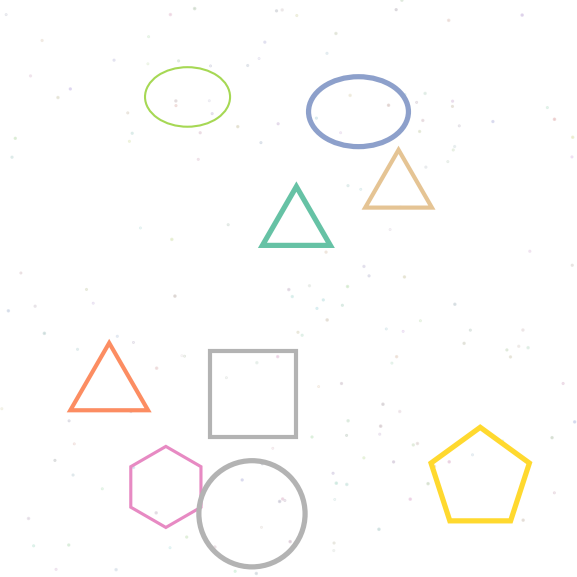[{"shape": "triangle", "thickness": 2.5, "radius": 0.34, "center": [0.513, 0.608]}, {"shape": "triangle", "thickness": 2, "radius": 0.39, "center": [0.189, 0.328]}, {"shape": "oval", "thickness": 2.5, "radius": 0.43, "center": [0.621, 0.806]}, {"shape": "hexagon", "thickness": 1.5, "radius": 0.35, "center": [0.287, 0.156]}, {"shape": "oval", "thickness": 1, "radius": 0.37, "center": [0.325, 0.831]}, {"shape": "pentagon", "thickness": 2.5, "radius": 0.45, "center": [0.832, 0.17]}, {"shape": "triangle", "thickness": 2, "radius": 0.33, "center": [0.69, 0.673]}, {"shape": "circle", "thickness": 2.5, "radius": 0.46, "center": [0.436, 0.109]}, {"shape": "square", "thickness": 2, "radius": 0.37, "center": [0.438, 0.317]}]